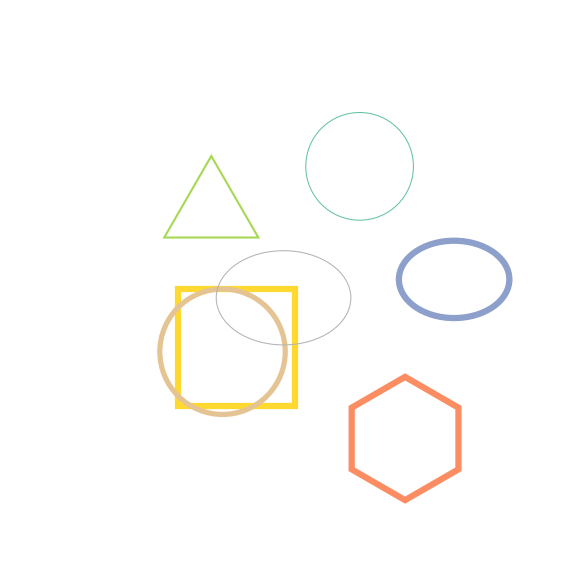[{"shape": "circle", "thickness": 0.5, "radius": 0.47, "center": [0.623, 0.711]}, {"shape": "hexagon", "thickness": 3, "radius": 0.53, "center": [0.701, 0.24]}, {"shape": "oval", "thickness": 3, "radius": 0.48, "center": [0.786, 0.515]}, {"shape": "triangle", "thickness": 1, "radius": 0.47, "center": [0.366, 0.635]}, {"shape": "square", "thickness": 3, "radius": 0.51, "center": [0.41, 0.397]}, {"shape": "circle", "thickness": 2.5, "radius": 0.54, "center": [0.385, 0.39]}, {"shape": "oval", "thickness": 0.5, "radius": 0.58, "center": [0.491, 0.483]}]